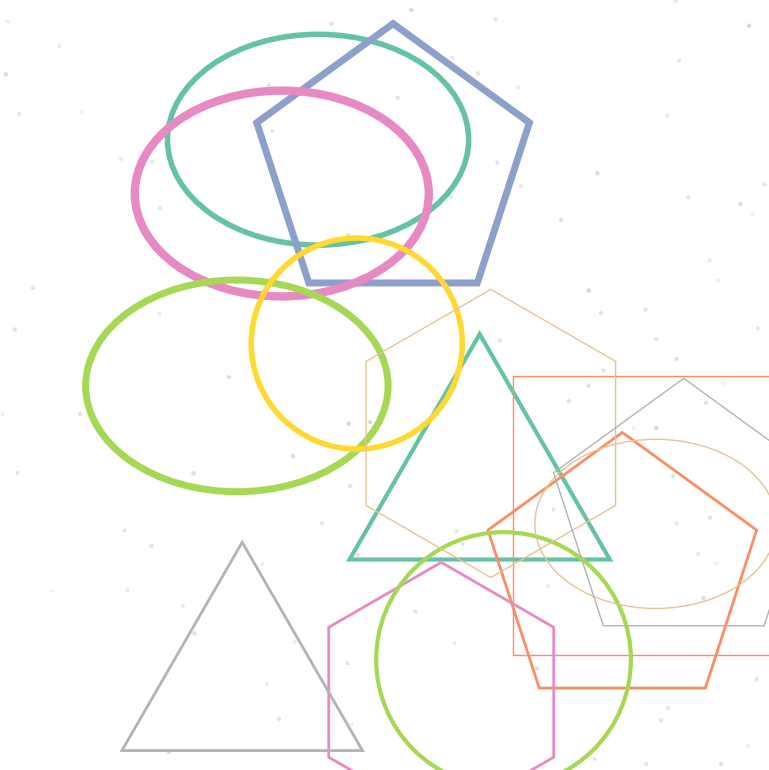[{"shape": "triangle", "thickness": 1.5, "radius": 0.98, "center": [0.623, 0.371]}, {"shape": "oval", "thickness": 2, "radius": 0.98, "center": [0.413, 0.819]}, {"shape": "square", "thickness": 0.5, "radius": 0.91, "center": [0.848, 0.331]}, {"shape": "pentagon", "thickness": 1, "radius": 0.92, "center": [0.808, 0.255]}, {"shape": "pentagon", "thickness": 2.5, "radius": 0.93, "center": [0.51, 0.783]}, {"shape": "oval", "thickness": 3, "radius": 0.95, "center": [0.366, 0.749]}, {"shape": "hexagon", "thickness": 1, "radius": 0.84, "center": [0.573, 0.101]}, {"shape": "circle", "thickness": 1.5, "radius": 0.83, "center": [0.654, 0.143]}, {"shape": "oval", "thickness": 2.5, "radius": 0.98, "center": [0.308, 0.499]}, {"shape": "circle", "thickness": 2, "radius": 0.69, "center": [0.463, 0.554]}, {"shape": "hexagon", "thickness": 0.5, "radius": 0.94, "center": [0.637, 0.437]}, {"shape": "oval", "thickness": 0.5, "radius": 0.78, "center": [0.852, 0.32]}, {"shape": "pentagon", "thickness": 0.5, "radius": 0.89, "center": [0.888, 0.331]}, {"shape": "triangle", "thickness": 1, "radius": 0.9, "center": [0.315, 0.115]}]